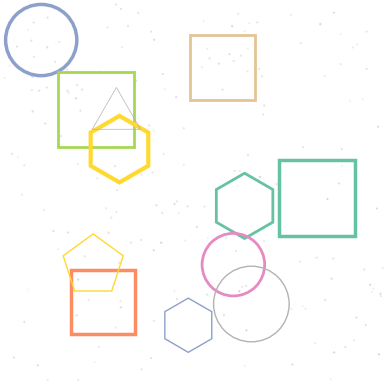[{"shape": "square", "thickness": 2.5, "radius": 0.49, "center": [0.824, 0.486]}, {"shape": "hexagon", "thickness": 2, "radius": 0.42, "center": [0.635, 0.465]}, {"shape": "square", "thickness": 2.5, "radius": 0.41, "center": [0.267, 0.217]}, {"shape": "hexagon", "thickness": 1, "radius": 0.35, "center": [0.489, 0.155]}, {"shape": "circle", "thickness": 2.5, "radius": 0.46, "center": [0.107, 0.896]}, {"shape": "circle", "thickness": 2, "radius": 0.41, "center": [0.606, 0.313]}, {"shape": "square", "thickness": 2, "radius": 0.49, "center": [0.249, 0.715]}, {"shape": "hexagon", "thickness": 3, "radius": 0.43, "center": [0.31, 0.613]}, {"shape": "pentagon", "thickness": 1, "radius": 0.41, "center": [0.242, 0.31]}, {"shape": "square", "thickness": 2, "radius": 0.42, "center": [0.578, 0.825]}, {"shape": "circle", "thickness": 1, "radius": 0.49, "center": [0.653, 0.21]}, {"shape": "triangle", "thickness": 0.5, "radius": 0.36, "center": [0.302, 0.7]}]